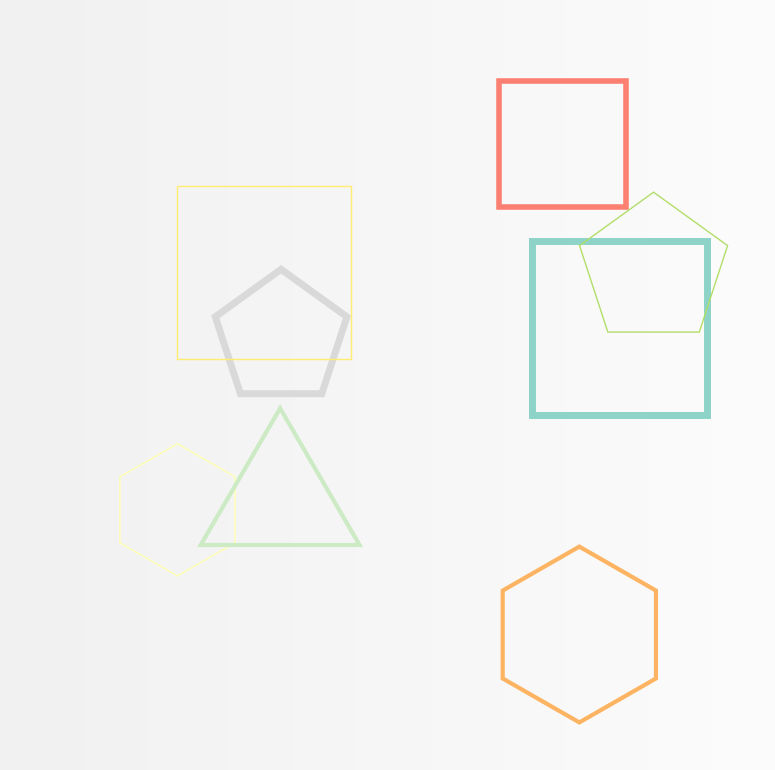[{"shape": "square", "thickness": 2.5, "radius": 0.56, "center": [0.799, 0.574]}, {"shape": "hexagon", "thickness": 0.5, "radius": 0.43, "center": [0.229, 0.338]}, {"shape": "square", "thickness": 2, "radius": 0.41, "center": [0.726, 0.813]}, {"shape": "hexagon", "thickness": 1.5, "radius": 0.57, "center": [0.748, 0.176]}, {"shape": "pentagon", "thickness": 0.5, "radius": 0.5, "center": [0.843, 0.65]}, {"shape": "pentagon", "thickness": 2.5, "radius": 0.45, "center": [0.363, 0.561]}, {"shape": "triangle", "thickness": 1.5, "radius": 0.59, "center": [0.361, 0.351]}, {"shape": "square", "thickness": 0.5, "radius": 0.56, "center": [0.341, 0.647]}]